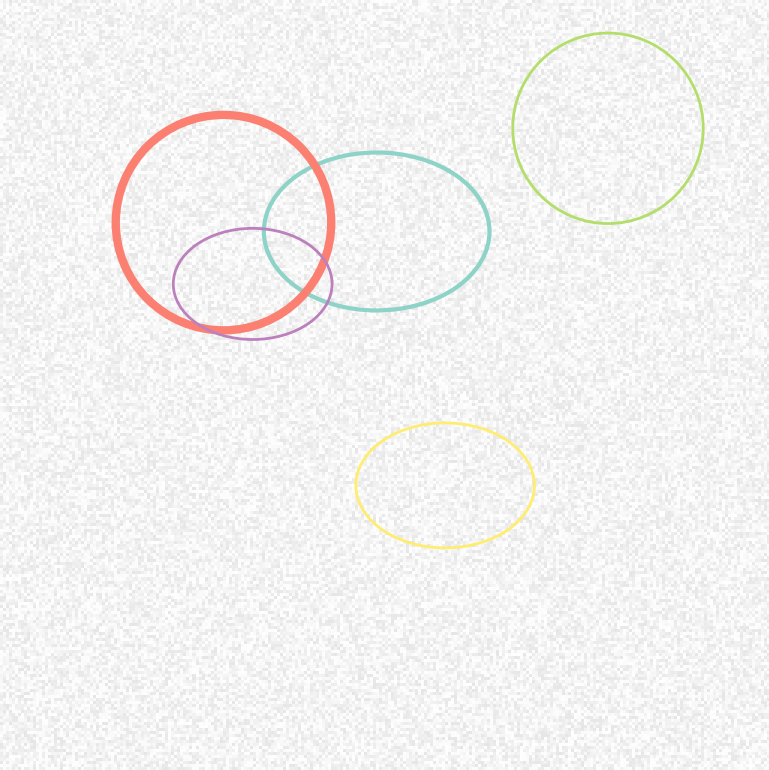[{"shape": "oval", "thickness": 1.5, "radius": 0.73, "center": [0.489, 0.699]}, {"shape": "circle", "thickness": 3, "radius": 0.7, "center": [0.29, 0.711]}, {"shape": "circle", "thickness": 1, "radius": 0.62, "center": [0.79, 0.833]}, {"shape": "oval", "thickness": 1, "radius": 0.52, "center": [0.328, 0.631]}, {"shape": "oval", "thickness": 1, "radius": 0.58, "center": [0.578, 0.37]}]